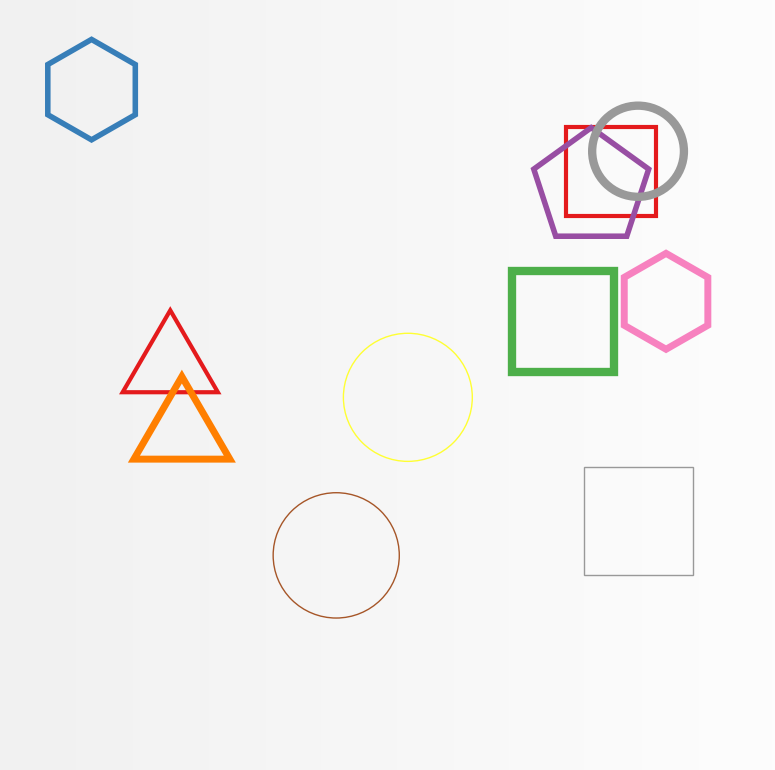[{"shape": "triangle", "thickness": 1.5, "radius": 0.35, "center": [0.22, 0.526]}, {"shape": "square", "thickness": 1.5, "radius": 0.29, "center": [0.788, 0.777]}, {"shape": "hexagon", "thickness": 2, "radius": 0.33, "center": [0.118, 0.884]}, {"shape": "square", "thickness": 3, "radius": 0.33, "center": [0.727, 0.583]}, {"shape": "pentagon", "thickness": 2, "radius": 0.39, "center": [0.763, 0.756]}, {"shape": "triangle", "thickness": 2.5, "radius": 0.36, "center": [0.235, 0.439]}, {"shape": "circle", "thickness": 0.5, "radius": 0.42, "center": [0.526, 0.484]}, {"shape": "circle", "thickness": 0.5, "radius": 0.41, "center": [0.434, 0.279]}, {"shape": "hexagon", "thickness": 2.5, "radius": 0.31, "center": [0.859, 0.609]}, {"shape": "circle", "thickness": 3, "radius": 0.3, "center": [0.823, 0.804]}, {"shape": "square", "thickness": 0.5, "radius": 0.35, "center": [0.824, 0.323]}]